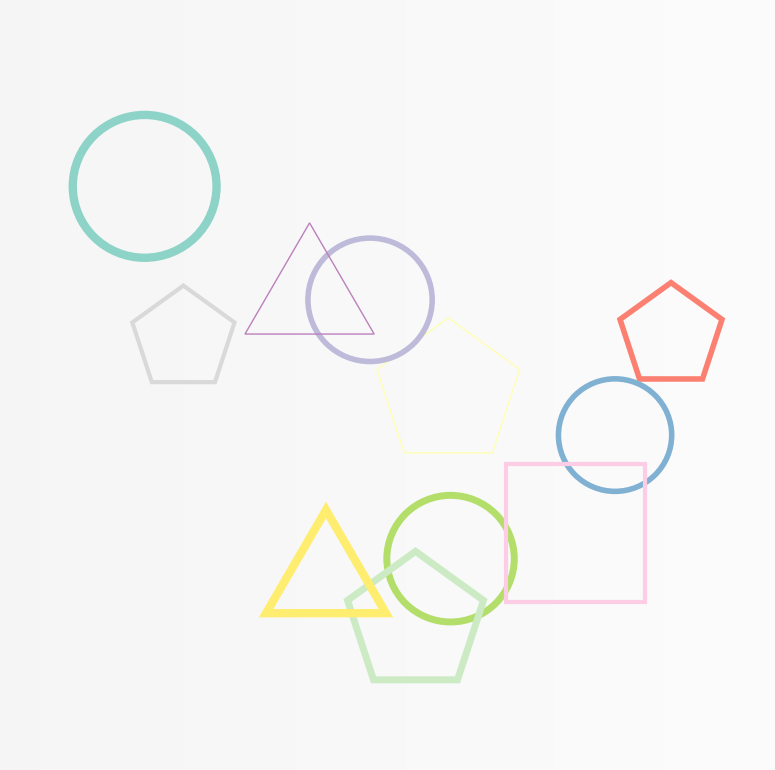[{"shape": "circle", "thickness": 3, "radius": 0.46, "center": [0.187, 0.758]}, {"shape": "pentagon", "thickness": 0.5, "radius": 0.48, "center": [0.578, 0.49]}, {"shape": "circle", "thickness": 2, "radius": 0.4, "center": [0.477, 0.611]}, {"shape": "pentagon", "thickness": 2, "radius": 0.35, "center": [0.866, 0.564]}, {"shape": "circle", "thickness": 2, "radius": 0.37, "center": [0.794, 0.435]}, {"shape": "circle", "thickness": 2.5, "radius": 0.41, "center": [0.581, 0.274]}, {"shape": "square", "thickness": 1.5, "radius": 0.45, "center": [0.742, 0.308]}, {"shape": "pentagon", "thickness": 1.5, "radius": 0.35, "center": [0.237, 0.56]}, {"shape": "triangle", "thickness": 0.5, "radius": 0.48, "center": [0.399, 0.614]}, {"shape": "pentagon", "thickness": 2.5, "radius": 0.46, "center": [0.536, 0.192]}, {"shape": "triangle", "thickness": 3, "radius": 0.45, "center": [0.421, 0.248]}]